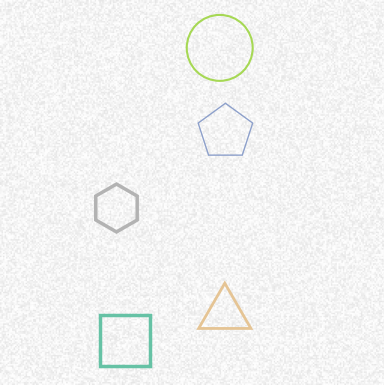[{"shape": "square", "thickness": 2.5, "radius": 0.33, "center": [0.324, 0.116]}, {"shape": "pentagon", "thickness": 1, "radius": 0.37, "center": [0.586, 0.657]}, {"shape": "circle", "thickness": 1.5, "radius": 0.43, "center": [0.571, 0.876]}, {"shape": "triangle", "thickness": 2, "radius": 0.39, "center": [0.584, 0.186]}, {"shape": "hexagon", "thickness": 2.5, "radius": 0.31, "center": [0.303, 0.46]}]